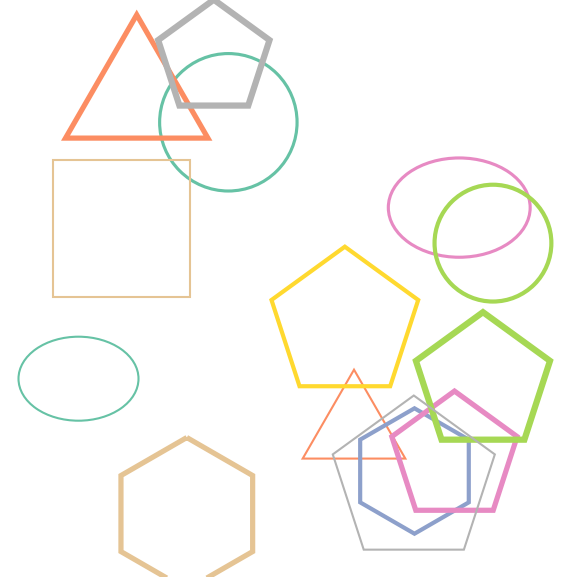[{"shape": "circle", "thickness": 1.5, "radius": 0.59, "center": [0.395, 0.787]}, {"shape": "oval", "thickness": 1, "radius": 0.52, "center": [0.136, 0.343]}, {"shape": "triangle", "thickness": 2.5, "radius": 0.71, "center": [0.237, 0.831]}, {"shape": "triangle", "thickness": 1, "radius": 0.51, "center": [0.613, 0.256]}, {"shape": "hexagon", "thickness": 2, "radius": 0.54, "center": [0.718, 0.184]}, {"shape": "oval", "thickness": 1.5, "radius": 0.61, "center": [0.795, 0.64]}, {"shape": "pentagon", "thickness": 2.5, "radius": 0.57, "center": [0.787, 0.208]}, {"shape": "pentagon", "thickness": 3, "radius": 0.61, "center": [0.836, 0.337]}, {"shape": "circle", "thickness": 2, "radius": 0.51, "center": [0.854, 0.578]}, {"shape": "pentagon", "thickness": 2, "radius": 0.67, "center": [0.597, 0.438]}, {"shape": "square", "thickness": 1, "radius": 0.59, "center": [0.211, 0.603]}, {"shape": "hexagon", "thickness": 2.5, "radius": 0.66, "center": [0.323, 0.11]}, {"shape": "pentagon", "thickness": 1, "radius": 0.74, "center": [0.717, 0.167]}, {"shape": "pentagon", "thickness": 3, "radius": 0.51, "center": [0.37, 0.898]}]